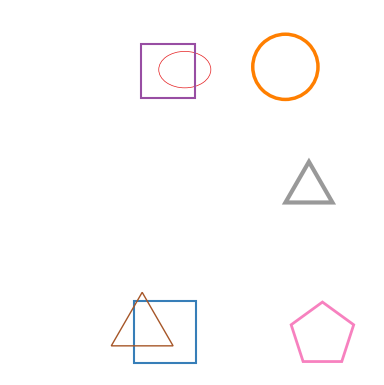[{"shape": "oval", "thickness": 0.5, "radius": 0.34, "center": [0.48, 0.819]}, {"shape": "square", "thickness": 1.5, "radius": 0.4, "center": [0.428, 0.138]}, {"shape": "square", "thickness": 1.5, "radius": 0.35, "center": [0.436, 0.816]}, {"shape": "circle", "thickness": 2.5, "radius": 0.42, "center": [0.741, 0.826]}, {"shape": "triangle", "thickness": 1, "radius": 0.46, "center": [0.369, 0.148]}, {"shape": "pentagon", "thickness": 2, "radius": 0.43, "center": [0.837, 0.13]}, {"shape": "triangle", "thickness": 3, "radius": 0.35, "center": [0.802, 0.509]}]